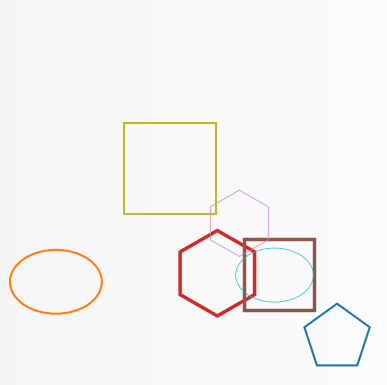[{"shape": "pentagon", "thickness": 1.5, "radius": 0.44, "center": [0.87, 0.123]}, {"shape": "oval", "thickness": 1.5, "radius": 0.59, "center": [0.144, 0.268]}, {"shape": "hexagon", "thickness": 2.5, "radius": 0.55, "center": [0.561, 0.29]}, {"shape": "square", "thickness": 2.5, "radius": 0.46, "center": [0.72, 0.287]}, {"shape": "hexagon", "thickness": 0.5, "radius": 0.43, "center": [0.618, 0.42]}, {"shape": "square", "thickness": 1.5, "radius": 0.59, "center": [0.439, 0.562]}, {"shape": "oval", "thickness": 0.5, "radius": 0.5, "center": [0.709, 0.285]}]